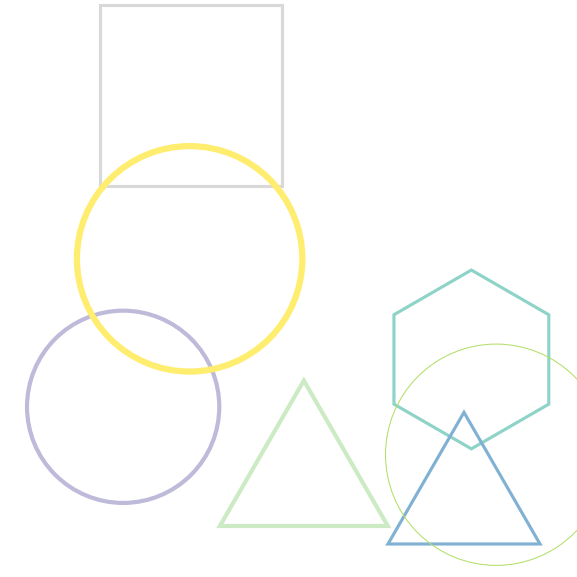[{"shape": "hexagon", "thickness": 1.5, "radius": 0.77, "center": [0.816, 0.377]}, {"shape": "circle", "thickness": 2, "radius": 0.83, "center": [0.213, 0.295]}, {"shape": "triangle", "thickness": 1.5, "radius": 0.76, "center": [0.803, 0.133]}, {"shape": "circle", "thickness": 0.5, "radius": 0.96, "center": [0.859, 0.212]}, {"shape": "square", "thickness": 1.5, "radius": 0.79, "center": [0.331, 0.834]}, {"shape": "triangle", "thickness": 2, "radius": 0.84, "center": [0.526, 0.172]}, {"shape": "circle", "thickness": 3, "radius": 0.98, "center": [0.328, 0.551]}]